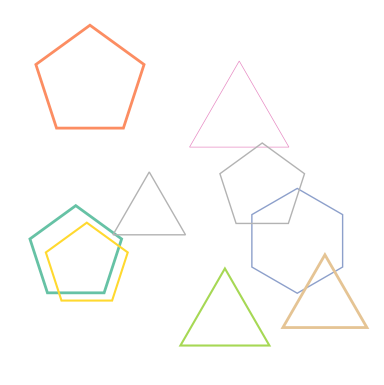[{"shape": "pentagon", "thickness": 2, "radius": 0.63, "center": [0.197, 0.341]}, {"shape": "pentagon", "thickness": 2, "radius": 0.74, "center": [0.234, 0.787]}, {"shape": "hexagon", "thickness": 1, "radius": 0.68, "center": [0.772, 0.374]}, {"shape": "triangle", "thickness": 0.5, "radius": 0.75, "center": [0.621, 0.692]}, {"shape": "triangle", "thickness": 1.5, "radius": 0.67, "center": [0.584, 0.169]}, {"shape": "pentagon", "thickness": 1.5, "radius": 0.56, "center": [0.225, 0.31]}, {"shape": "triangle", "thickness": 2, "radius": 0.63, "center": [0.844, 0.212]}, {"shape": "triangle", "thickness": 1, "radius": 0.54, "center": [0.388, 0.444]}, {"shape": "pentagon", "thickness": 1, "radius": 0.58, "center": [0.681, 0.513]}]